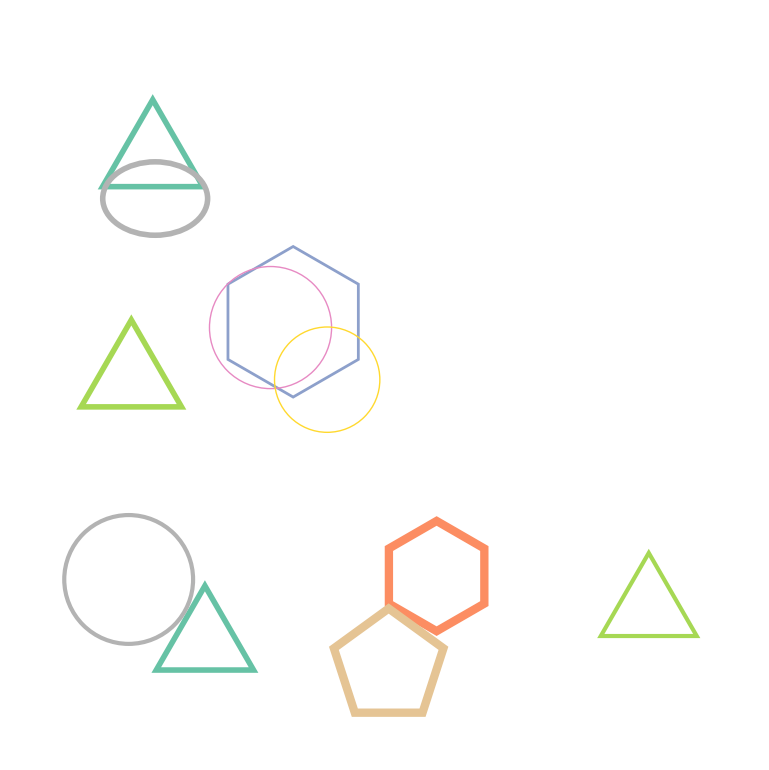[{"shape": "triangle", "thickness": 2, "radius": 0.38, "center": [0.198, 0.795]}, {"shape": "triangle", "thickness": 2, "radius": 0.36, "center": [0.266, 0.166]}, {"shape": "hexagon", "thickness": 3, "radius": 0.36, "center": [0.567, 0.252]}, {"shape": "hexagon", "thickness": 1, "radius": 0.49, "center": [0.381, 0.582]}, {"shape": "circle", "thickness": 0.5, "radius": 0.4, "center": [0.351, 0.575]}, {"shape": "triangle", "thickness": 2, "radius": 0.38, "center": [0.171, 0.509]}, {"shape": "triangle", "thickness": 1.5, "radius": 0.36, "center": [0.843, 0.21]}, {"shape": "circle", "thickness": 0.5, "radius": 0.34, "center": [0.425, 0.507]}, {"shape": "pentagon", "thickness": 3, "radius": 0.37, "center": [0.505, 0.135]}, {"shape": "circle", "thickness": 1.5, "radius": 0.42, "center": [0.167, 0.247]}, {"shape": "oval", "thickness": 2, "radius": 0.34, "center": [0.202, 0.742]}]